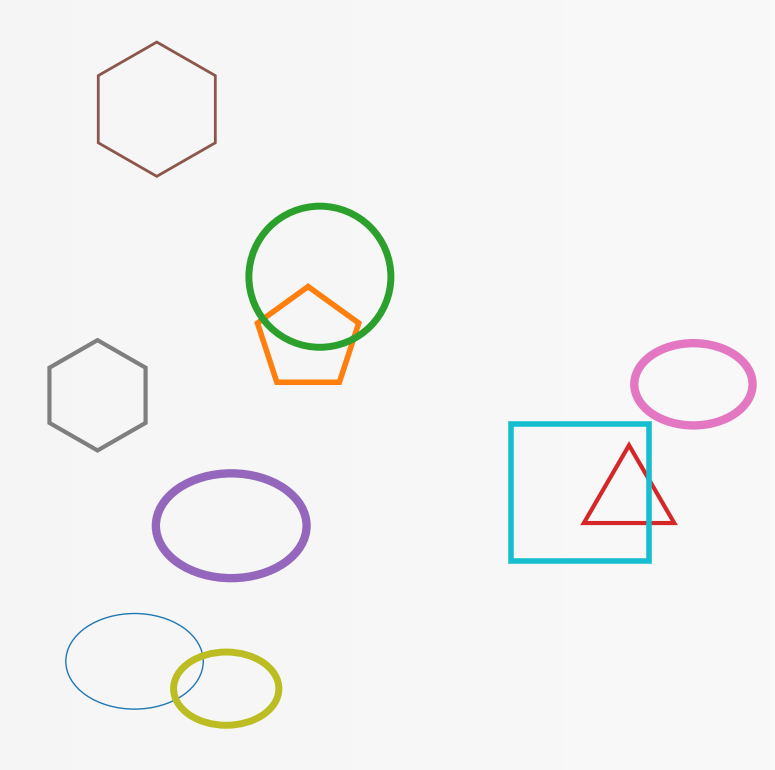[{"shape": "oval", "thickness": 0.5, "radius": 0.44, "center": [0.174, 0.141]}, {"shape": "pentagon", "thickness": 2, "radius": 0.34, "center": [0.398, 0.559]}, {"shape": "circle", "thickness": 2.5, "radius": 0.46, "center": [0.413, 0.641]}, {"shape": "triangle", "thickness": 1.5, "radius": 0.34, "center": [0.812, 0.354]}, {"shape": "oval", "thickness": 3, "radius": 0.49, "center": [0.298, 0.317]}, {"shape": "hexagon", "thickness": 1, "radius": 0.44, "center": [0.202, 0.858]}, {"shape": "oval", "thickness": 3, "radius": 0.38, "center": [0.895, 0.501]}, {"shape": "hexagon", "thickness": 1.5, "radius": 0.36, "center": [0.126, 0.487]}, {"shape": "oval", "thickness": 2.5, "radius": 0.34, "center": [0.292, 0.106]}, {"shape": "square", "thickness": 2, "radius": 0.44, "center": [0.749, 0.36]}]